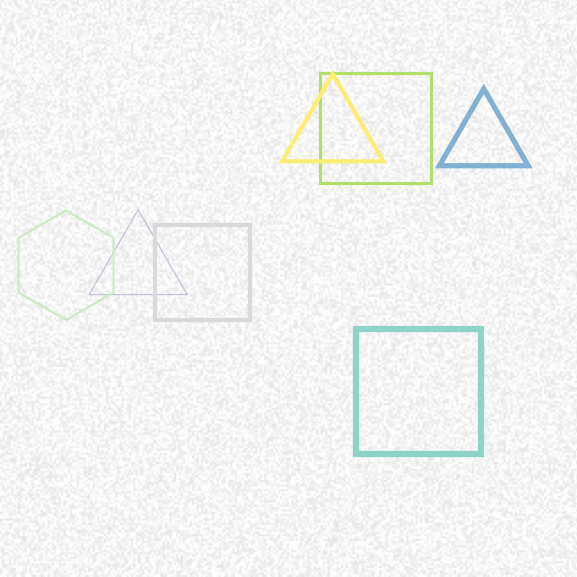[{"shape": "square", "thickness": 3, "radius": 0.54, "center": [0.725, 0.321]}, {"shape": "triangle", "thickness": 0.5, "radius": 0.49, "center": [0.239, 0.538]}, {"shape": "triangle", "thickness": 2.5, "radius": 0.44, "center": [0.838, 0.757]}, {"shape": "square", "thickness": 1.5, "radius": 0.48, "center": [0.65, 0.778]}, {"shape": "square", "thickness": 2, "radius": 0.41, "center": [0.351, 0.527]}, {"shape": "hexagon", "thickness": 1, "radius": 0.47, "center": [0.114, 0.54]}, {"shape": "triangle", "thickness": 2, "radius": 0.51, "center": [0.576, 0.77]}]